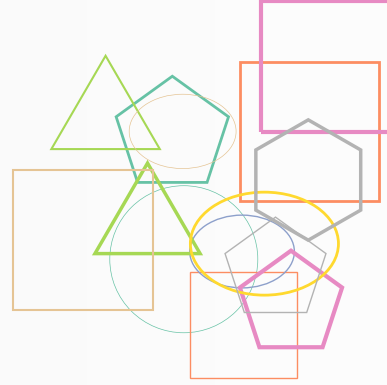[{"shape": "pentagon", "thickness": 2, "radius": 0.76, "center": [0.445, 0.65]}, {"shape": "circle", "thickness": 0.5, "radius": 0.95, "center": [0.474, 0.327]}, {"shape": "square", "thickness": 1, "radius": 0.69, "center": [0.629, 0.156]}, {"shape": "square", "thickness": 2, "radius": 0.9, "center": [0.799, 0.658]}, {"shape": "oval", "thickness": 1, "radius": 0.68, "center": [0.625, 0.347]}, {"shape": "square", "thickness": 3, "radius": 0.85, "center": [0.845, 0.827]}, {"shape": "pentagon", "thickness": 3, "radius": 0.69, "center": [0.751, 0.21]}, {"shape": "triangle", "thickness": 1.5, "radius": 0.81, "center": [0.272, 0.694]}, {"shape": "triangle", "thickness": 2.5, "radius": 0.78, "center": [0.381, 0.42]}, {"shape": "oval", "thickness": 2, "radius": 0.96, "center": [0.682, 0.367]}, {"shape": "oval", "thickness": 0.5, "radius": 0.69, "center": [0.471, 0.659]}, {"shape": "square", "thickness": 1.5, "radius": 0.9, "center": [0.213, 0.377]}, {"shape": "pentagon", "thickness": 1, "radius": 0.68, "center": [0.711, 0.299]}, {"shape": "hexagon", "thickness": 2.5, "radius": 0.78, "center": [0.796, 0.532]}]